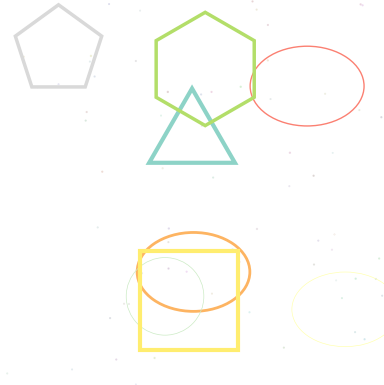[{"shape": "triangle", "thickness": 3, "radius": 0.64, "center": [0.499, 0.641]}, {"shape": "oval", "thickness": 0.5, "radius": 0.69, "center": [0.897, 0.196]}, {"shape": "oval", "thickness": 1, "radius": 0.74, "center": [0.798, 0.776]}, {"shape": "oval", "thickness": 2, "radius": 0.73, "center": [0.503, 0.294]}, {"shape": "hexagon", "thickness": 2.5, "radius": 0.74, "center": [0.533, 0.821]}, {"shape": "pentagon", "thickness": 2.5, "radius": 0.59, "center": [0.152, 0.87]}, {"shape": "circle", "thickness": 0.5, "radius": 0.5, "center": [0.429, 0.23]}, {"shape": "square", "thickness": 3, "radius": 0.64, "center": [0.491, 0.219]}]